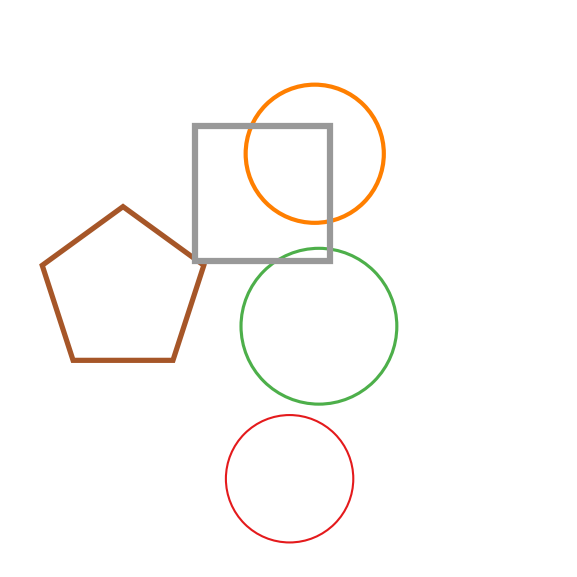[{"shape": "circle", "thickness": 1, "radius": 0.55, "center": [0.501, 0.17]}, {"shape": "circle", "thickness": 1.5, "radius": 0.67, "center": [0.552, 0.434]}, {"shape": "circle", "thickness": 2, "radius": 0.6, "center": [0.545, 0.733]}, {"shape": "pentagon", "thickness": 2.5, "radius": 0.74, "center": [0.213, 0.494]}, {"shape": "square", "thickness": 3, "radius": 0.58, "center": [0.455, 0.664]}]